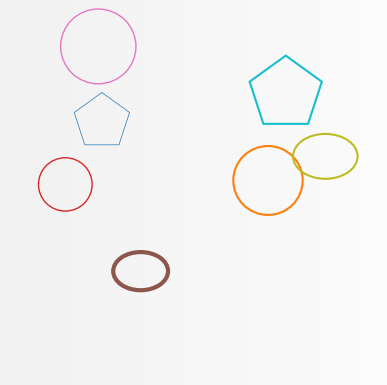[{"shape": "pentagon", "thickness": 0.5, "radius": 0.38, "center": [0.263, 0.685]}, {"shape": "circle", "thickness": 1.5, "radius": 0.45, "center": [0.692, 0.531]}, {"shape": "circle", "thickness": 1, "radius": 0.35, "center": [0.169, 0.521]}, {"shape": "oval", "thickness": 3, "radius": 0.35, "center": [0.363, 0.296]}, {"shape": "circle", "thickness": 1, "radius": 0.49, "center": [0.254, 0.879]}, {"shape": "oval", "thickness": 1.5, "radius": 0.42, "center": [0.84, 0.594]}, {"shape": "pentagon", "thickness": 1.5, "radius": 0.49, "center": [0.737, 0.758]}]